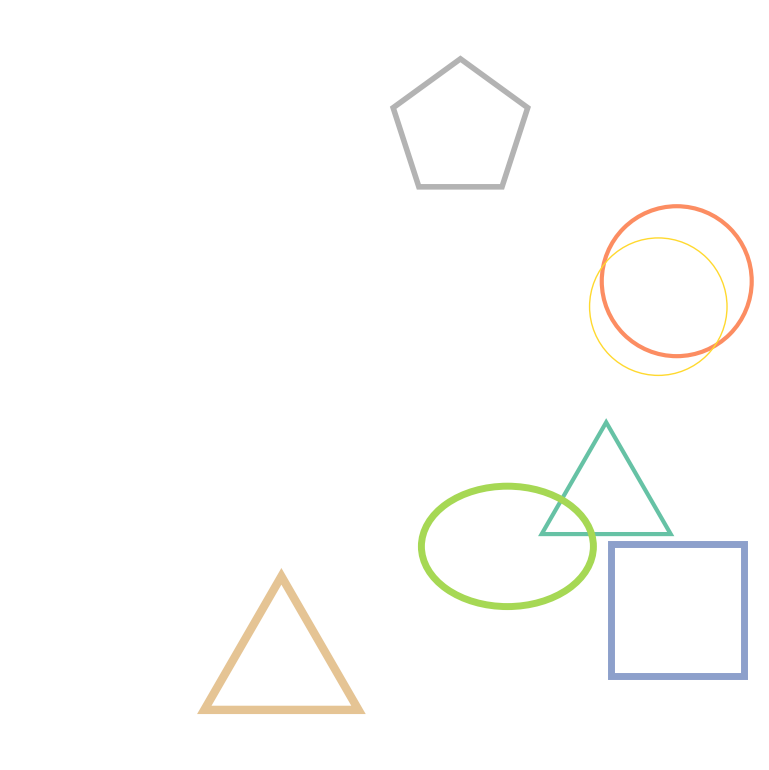[{"shape": "triangle", "thickness": 1.5, "radius": 0.48, "center": [0.787, 0.355]}, {"shape": "circle", "thickness": 1.5, "radius": 0.49, "center": [0.879, 0.635]}, {"shape": "square", "thickness": 2.5, "radius": 0.43, "center": [0.88, 0.208]}, {"shape": "oval", "thickness": 2.5, "radius": 0.56, "center": [0.659, 0.29]}, {"shape": "circle", "thickness": 0.5, "radius": 0.45, "center": [0.855, 0.602]}, {"shape": "triangle", "thickness": 3, "radius": 0.58, "center": [0.365, 0.136]}, {"shape": "pentagon", "thickness": 2, "radius": 0.46, "center": [0.598, 0.832]}]